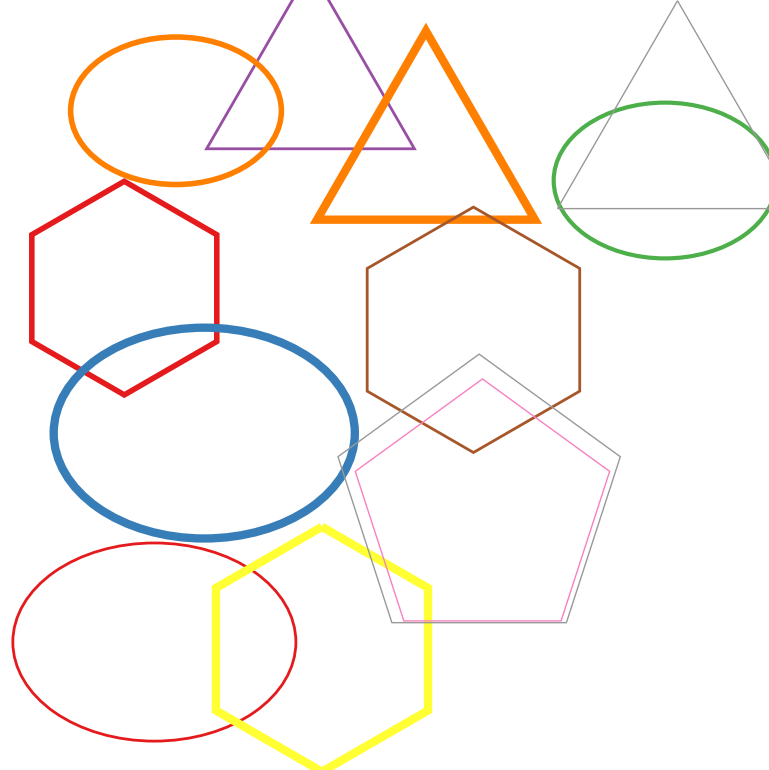[{"shape": "oval", "thickness": 1, "radius": 0.92, "center": [0.2, 0.166]}, {"shape": "hexagon", "thickness": 2, "radius": 0.69, "center": [0.161, 0.626]}, {"shape": "oval", "thickness": 3, "radius": 0.98, "center": [0.265, 0.438]}, {"shape": "oval", "thickness": 1.5, "radius": 0.72, "center": [0.864, 0.766]}, {"shape": "triangle", "thickness": 1, "radius": 0.78, "center": [0.403, 0.885]}, {"shape": "oval", "thickness": 2, "radius": 0.68, "center": [0.229, 0.856]}, {"shape": "triangle", "thickness": 3, "radius": 0.82, "center": [0.553, 0.796]}, {"shape": "hexagon", "thickness": 3, "radius": 0.8, "center": [0.418, 0.157]}, {"shape": "hexagon", "thickness": 1, "radius": 0.8, "center": [0.615, 0.572]}, {"shape": "pentagon", "thickness": 0.5, "radius": 0.87, "center": [0.627, 0.334]}, {"shape": "triangle", "thickness": 0.5, "radius": 0.9, "center": [0.88, 0.819]}, {"shape": "pentagon", "thickness": 0.5, "radius": 0.96, "center": [0.622, 0.347]}]